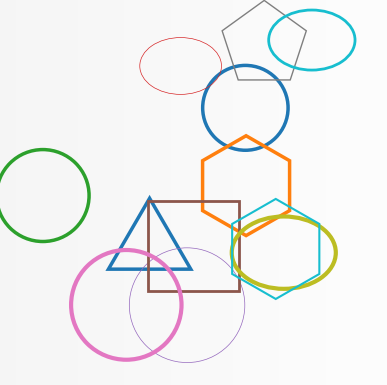[{"shape": "triangle", "thickness": 2.5, "radius": 0.61, "center": [0.386, 0.362]}, {"shape": "circle", "thickness": 2.5, "radius": 0.55, "center": [0.633, 0.72]}, {"shape": "hexagon", "thickness": 2.5, "radius": 0.65, "center": [0.635, 0.518]}, {"shape": "circle", "thickness": 2.5, "radius": 0.6, "center": [0.11, 0.492]}, {"shape": "oval", "thickness": 0.5, "radius": 0.53, "center": [0.466, 0.829]}, {"shape": "circle", "thickness": 0.5, "radius": 0.75, "center": [0.483, 0.207]}, {"shape": "square", "thickness": 2, "radius": 0.58, "center": [0.499, 0.36]}, {"shape": "circle", "thickness": 3, "radius": 0.71, "center": [0.326, 0.208]}, {"shape": "pentagon", "thickness": 1, "radius": 0.57, "center": [0.682, 0.885]}, {"shape": "oval", "thickness": 3, "radius": 0.67, "center": [0.732, 0.344]}, {"shape": "oval", "thickness": 2, "radius": 0.56, "center": [0.805, 0.896]}, {"shape": "hexagon", "thickness": 1.5, "radius": 0.65, "center": [0.712, 0.353]}]